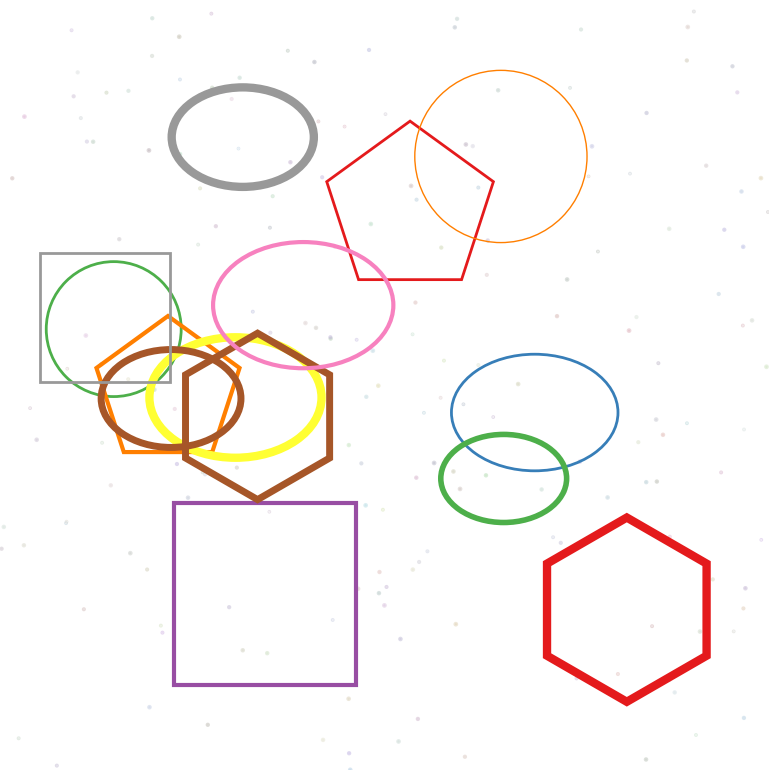[{"shape": "pentagon", "thickness": 1, "radius": 0.57, "center": [0.533, 0.729]}, {"shape": "hexagon", "thickness": 3, "radius": 0.6, "center": [0.814, 0.208]}, {"shape": "oval", "thickness": 1, "radius": 0.54, "center": [0.694, 0.464]}, {"shape": "circle", "thickness": 1, "radius": 0.44, "center": [0.148, 0.573]}, {"shape": "oval", "thickness": 2, "radius": 0.41, "center": [0.654, 0.379]}, {"shape": "square", "thickness": 1.5, "radius": 0.59, "center": [0.344, 0.229]}, {"shape": "circle", "thickness": 0.5, "radius": 0.56, "center": [0.651, 0.797]}, {"shape": "pentagon", "thickness": 1.5, "radius": 0.49, "center": [0.218, 0.492]}, {"shape": "oval", "thickness": 3, "radius": 0.56, "center": [0.306, 0.484]}, {"shape": "hexagon", "thickness": 2.5, "radius": 0.54, "center": [0.335, 0.459]}, {"shape": "oval", "thickness": 2.5, "radius": 0.45, "center": [0.222, 0.482]}, {"shape": "oval", "thickness": 1.5, "radius": 0.59, "center": [0.394, 0.604]}, {"shape": "square", "thickness": 1, "radius": 0.42, "center": [0.136, 0.588]}, {"shape": "oval", "thickness": 3, "radius": 0.46, "center": [0.315, 0.822]}]